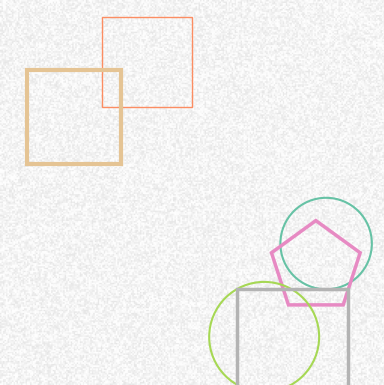[{"shape": "circle", "thickness": 1.5, "radius": 0.59, "center": [0.847, 0.367]}, {"shape": "square", "thickness": 1, "radius": 0.59, "center": [0.382, 0.839]}, {"shape": "pentagon", "thickness": 2.5, "radius": 0.61, "center": [0.82, 0.306]}, {"shape": "circle", "thickness": 1.5, "radius": 0.71, "center": [0.686, 0.125]}, {"shape": "square", "thickness": 3, "radius": 0.61, "center": [0.192, 0.696]}, {"shape": "square", "thickness": 2.5, "radius": 0.72, "center": [0.76, 0.106]}]